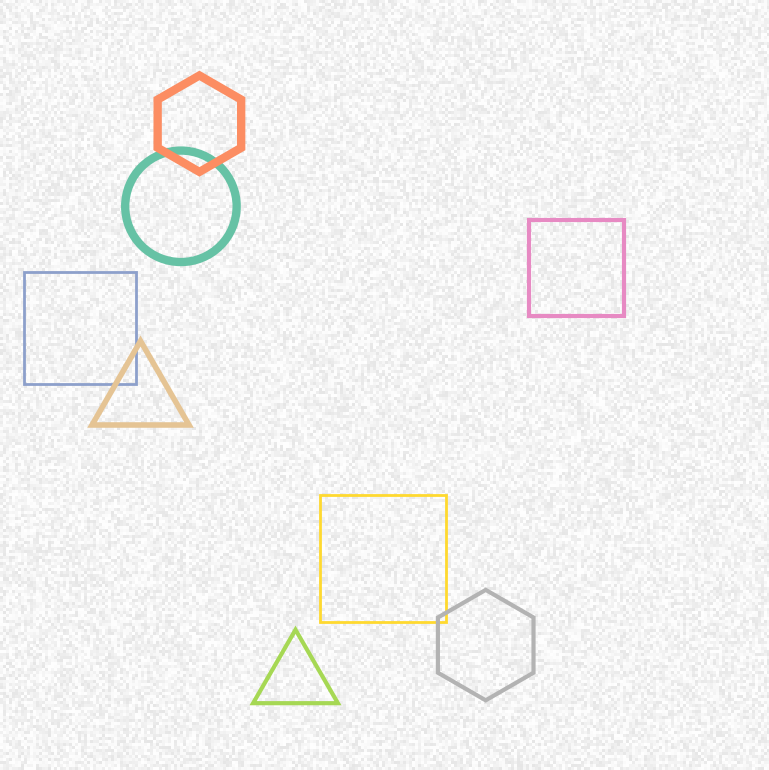[{"shape": "circle", "thickness": 3, "radius": 0.36, "center": [0.235, 0.732]}, {"shape": "hexagon", "thickness": 3, "radius": 0.31, "center": [0.259, 0.839]}, {"shape": "square", "thickness": 1, "radius": 0.36, "center": [0.104, 0.574]}, {"shape": "square", "thickness": 1.5, "radius": 0.31, "center": [0.749, 0.652]}, {"shape": "triangle", "thickness": 1.5, "radius": 0.32, "center": [0.384, 0.119]}, {"shape": "square", "thickness": 1, "radius": 0.41, "center": [0.497, 0.275]}, {"shape": "triangle", "thickness": 2, "radius": 0.36, "center": [0.182, 0.484]}, {"shape": "hexagon", "thickness": 1.5, "radius": 0.36, "center": [0.631, 0.162]}]